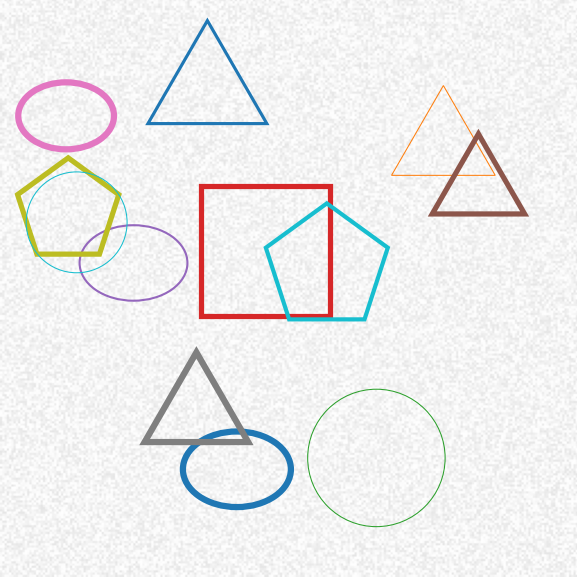[{"shape": "oval", "thickness": 3, "radius": 0.47, "center": [0.41, 0.187]}, {"shape": "triangle", "thickness": 1.5, "radius": 0.59, "center": [0.359, 0.845]}, {"shape": "triangle", "thickness": 0.5, "radius": 0.52, "center": [0.768, 0.747]}, {"shape": "circle", "thickness": 0.5, "radius": 0.59, "center": [0.652, 0.206]}, {"shape": "square", "thickness": 2.5, "radius": 0.56, "center": [0.46, 0.564]}, {"shape": "oval", "thickness": 1, "radius": 0.47, "center": [0.231, 0.544]}, {"shape": "triangle", "thickness": 2.5, "radius": 0.46, "center": [0.828, 0.675]}, {"shape": "oval", "thickness": 3, "radius": 0.41, "center": [0.114, 0.799]}, {"shape": "triangle", "thickness": 3, "radius": 0.52, "center": [0.34, 0.285]}, {"shape": "pentagon", "thickness": 2.5, "radius": 0.46, "center": [0.118, 0.634]}, {"shape": "pentagon", "thickness": 2, "radius": 0.56, "center": [0.566, 0.536]}, {"shape": "circle", "thickness": 0.5, "radius": 0.44, "center": [0.133, 0.614]}]